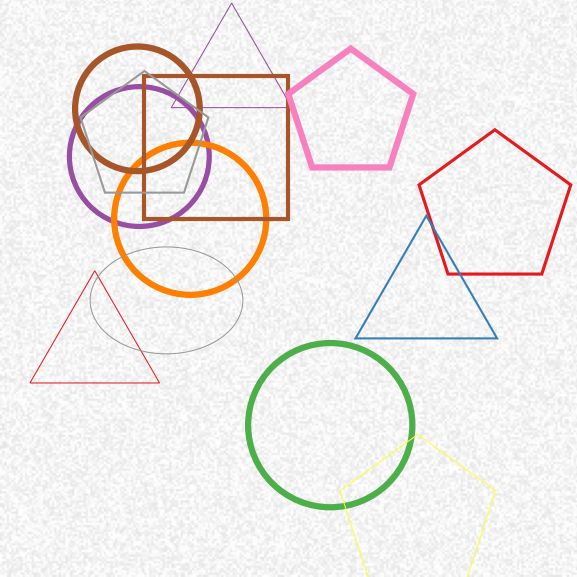[{"shape": "pentagon", "thickness": 1.5, "radius": 0.69, "center": [0.857, 0.636]}, {"shape": "triangle", "thickness": 0.5, "radius": 0.65, "center": [0.164, 0.401]}, {"shape": "triangle", "thickness": 1, "radius": 0.71, "center": [0.738, 0.484]}, {"shape": "circle", "thickness": 3, "radius": 0.71, "center": [0.572, 0.263]}, {"shape": "triangle", "thickness": 0.5, "radius": 0.6, "center": [0.401, 0.873]}, {"shape": "circle", "thickness": 2.5, "radius": 0.61, "center": [0.241, 0.728]}, {"shape": "circle", "thickness": 3, "radius": 0.66, "center": [0.329, 0.62]}, {"shape": "pentagon", "thickness": 0.5, "radius": 0.71, "center": [0.723, 0.105]}, {"shape": "circle", "thickness": 3, "radius": 0.54, "center": [0.238, 0.811]}, {"shape": "square", "thickness": 2, "radius": 0.62, "center": [0.374, 0.743]}, {"shape": "pentagon", "thickness": 3, "radius": 0.57, "center": [0.607, 0.801]}, {"shape": "pentagon", "thickness": 1, "radius": 0.58, "center": [0.25, 0.76]}, {"shape": "oval", "thickness": 0.5, "radius": 0.66, "center": [0.288, 0.479]}]